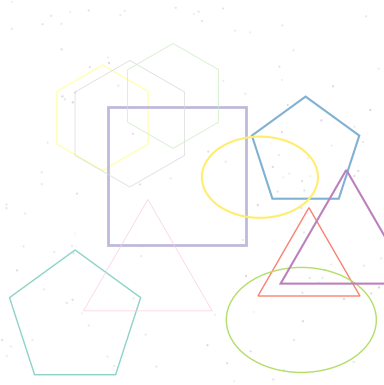[{"shape": "pentagon", "thickness": 1, "radius": 0.9, "center": [0.195, 0.172]}, {"shape": "hexagon", "thickness": 1, "radius": 0.68, "center": [0.266, 0.694]}, {"shape": "square", "thickness": 2, "radius": 0.9, "center": [0.459, 0.542]}, {"shape": "triangle", "thickness": 1, "radius": 0.77, "center": [0.802, 0.308]}, {"shape": "pentagon", "thickness": 1.5, "radius": 0.73, "center": [0.794, 0.603]}, {"shape": "oval", "thickness": 1, "radius": 0.97, "center": [0.783, 0.169]}, {"shape": "triangle", "thickness": 0.5, "radius": 0.96, "center": [0.384, 0.289]}, {"shape": "hexagon", "thickness": 0.5, "radius": 0.82, "center": [0.337, 0.679]}, {"shape": "triangle", "thickness": 1.5, "radius": 0.99, "center": [0.9, 0.362]}, {"shape": "hexagon", "thickness": 0.5, "radius": 0.68, "center": [0.45, 0.751]}, {"shape": "oval", "thickness": 1.5, "radius": 0.75, "center": [0.675, 0.54]}]